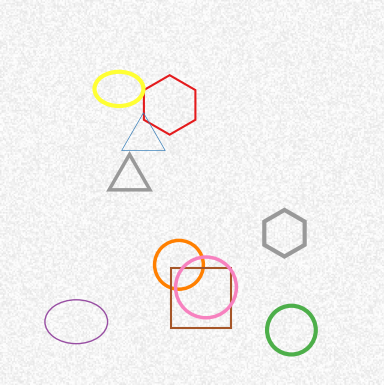[{"shape": "hexagon", "thickness": 1.5, "radius": 0.39, "center": [0.441, 0.727]}, {"shape": "triangle", "thickness": 0.5, "radius": 0.33, "center": [0.373, 0.642]}, {"shape": "circle", "thickness": 3, "radius": 0.32, "center": [0.757, 0.143]}, {"shape": "oval", "thickness": 1, "radius": 0.41, "center": [0.198, 0.164]}, {"shape": "circle", "thickness": 2.5, "radius": 0.32, "center": [0.465, 0.312]}, {"shape": "oval", "thickness": 3, "radius": 0.32, "center": [0.309, 0.769]}, {"shape": "square", "thickness": 1.5, "radius": 0.39, "center": [0.521, 0.226]}, {"shape": "circle", "thickness": 2.5, "radius": 0.39, "center": [0.535, 0.254]}, {"shape": "hexagon", "thickness": 3, "radius": 0.3, "center": [0.739, 0.394]}, {"shape": "triangle", "thickness": 2.5, "radius": 0.31, "center": [0.336, 0.538]}]